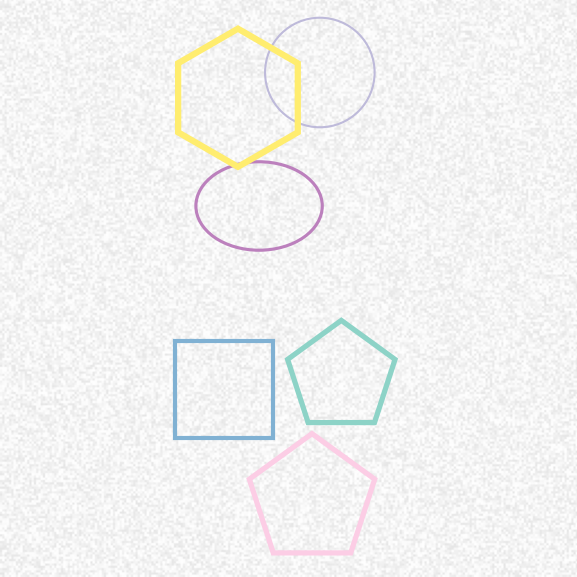[{"shape": "pentagon", "thickness": 2.5, "radius": 0.49, "center": [0.591, 0.347]}, {"shape": "circle", "thickness": 1, "radius": 0.47, "center": [0.554, 0.874]}, {"shape": "square", "thickness": 2, "radius": 0.42, "center": [0.388, 0.325]}, {"shape": "pentagon", "thickness": 2.5, "radius": 0.57, "center": [0.54, 0.134]}, {"shape": "oval", "thickness": 1.5, "radius": 0.55, "center": [0.449, 0.642]}, {"shape": "hexagon", "thickness": 3, "radius": 0.6, "center": [0.412, 0.83]}]